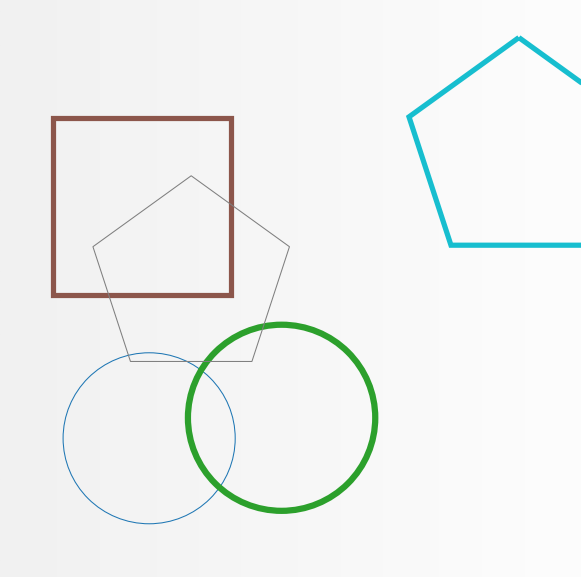[{"shape": "circle", "thickness": 0.5, "radius": 0.74, "center": [0.257, 0.24]}, {"shape": "circle", "thickness": 3, "radius": 0.81, "center": [0.484, 0.276]}, {"shape": "square", "thickness": 2.5, "radius": 0.77, "center": [0.245, 0.641]}, {"shape": "pentagon", "thickness": 0.5, "radius": 0.89, "center": [0.329, 0.517]}, {"shape": "pentagon", "thickness": 2.5, "radius": 0.99, "center": [0.893, 0.735]}]